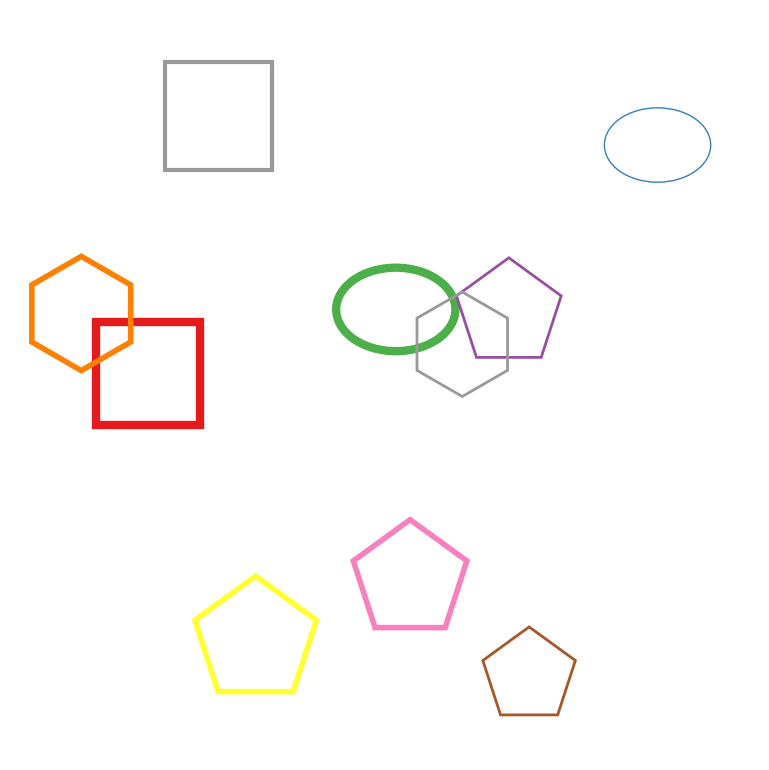[{"shape": "square", "thickness": 3, "radius": 0.34, "center": [0.192, 0.515]}, {"shape": "oval", "thickness": 0.5, "radius": 0.35, "center": [0.854, 0.812]}, {"shape": "oval", "thickness": 3, "radius": 0.39, "center": [0.514, 0.598]}, {"shape": "pentagon", "thickness": 1, "radius": 0.36, "center": [0.661, 0.594]}, {"shape": "hexagon", "thickness": 2, "radius": 0.37, "center": [0.106, 0.593]}, {"shape": "pentagon", "thickness": 2, "radius": 0.41, "center": [0.332, 0.169]}, {"shape": "pentagon", "thickness": 1, "radius": 0.32, "center": [0.687, 0.123]}, {"shape": "pentagon", "thickness": 2, "radius": 0.39, "center": [0.533, 0.248]}, {"shape": "square", "thickness": 1.5, "radius": 0.35, "center": [0.284, 0.85]}, {"shape": "hexagon", "thickness": 1, "radius": 0.34, "center": [0.6, 0.553]}]